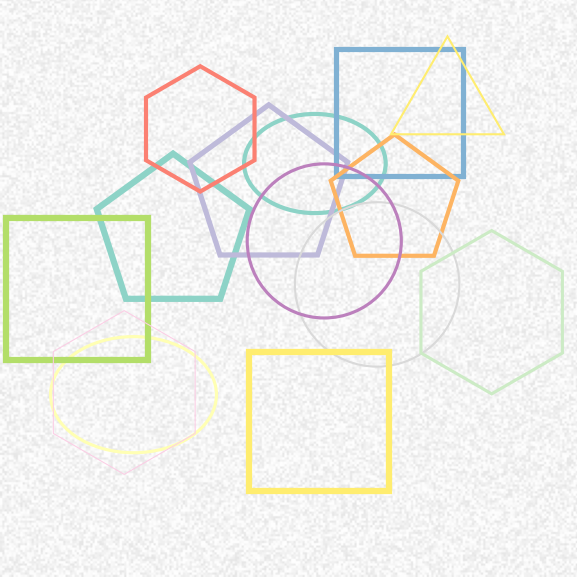[{"shape": "pentagon", "thickness": 3, "radius": 0.69, "center": [0.3, 0.594]}, {"shape": "oval", "thickness": 2, "radius": 0.61, "center": [0.545, 0.716]}, {"shape": "oval", "thickness": 1.5, "radius": 0.72, "center": [0.231, 0.316]}, {"shape": "pentagon", "thickness": 2.5, "radius": 0.72, "center": [0.465, 0.674]}, {"shape": "hexagon", "thickness": 2, "radius": 0.54, "center": [0.347, 0.776]}, {"shape": "square", "thickness": 2.5, "radius": 0.55, "center": [0.692, 0.804]}, {"shape": "pentagon", "thickness": 2, "radius": 0.58, "center": [0.683, 0.65]}, {"shape": "square", "thickness": 3, "radius": 0.62, "center": [0.133, 0.499]}, {"shape": "hexagon", "thickness": 0.5, "radius": 0.71, "center": [0.215, 0.319]}, {"shape": "circle", "thickness": 1, "radius": 0.71, "center": [0.653, 0.507]}, {"shape": "circle", "thickness": 1.5, "radius": 0.67, "center": [0.561, 0.582]}, {"shape": "hexagon", "thickness": 1.5, "radius": 0.71, "center": [0.851, 0.459]}, {"shape": "triangle", "thickness": 1, "radius": 0.56, "center": [0.775, 0.823]}, {"shape": "square", "thickness": 3, "radius": 0.61, "center": [0.552, 0.269]}]